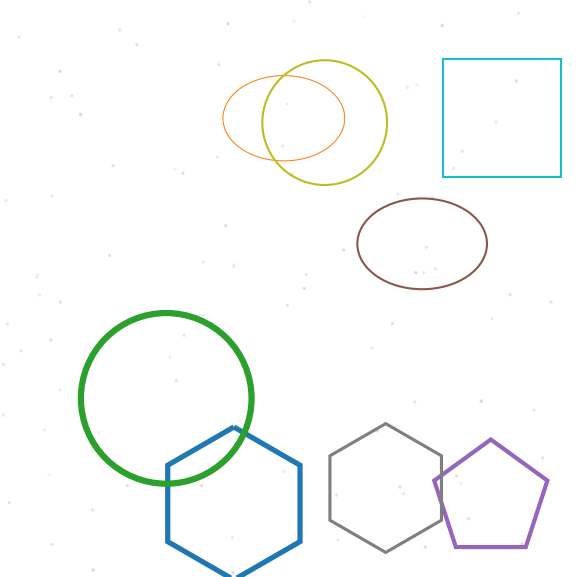[{"shape": "hexagon", "thickness": 2.5, "radius": 0.66, "center": [0.405, 0.127]}, {"shape": "oval", "thickness": 0.5, "radius": 0.53, "center": [0.491, 0.794]}, {"shape": "circle", "thickness": 3, "radius": 0.74, "center": [0.288, 0.309]}, {"shape": "pentagon", "thickness": 2, "radius": 0.51, "center": [0.85, 0.135]}, {"shape": "oval", "thickness": 1, "radius": 0.56, "center": [0.731, 0.577]}, {"shape": "hexagon", "thickness": 1.5, "radius": 0.56, "center": [0.668, 0.154]}, {"shape": "circle", "thickness": 1, "radius": 0.54, "center": [0.562, 0.787]}, {"shape": "square", "thickness": 1, "radius": 0.51, "center": [0.869, 0.794]}]